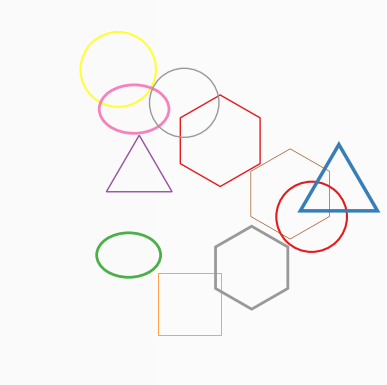[{"shape": "hexagon", "thickness": 1, "radius": 0.59, "center": [0.568, 0.634]}, {"shape": "circle", "thickness": 1.5, "radius": 0.46, "center": [0.804, 0.437]}, {"shape": "triangle", "thickness": 2.5, "radius": 0.57, "center": [0.875, 0.51]}, {"shape": "oval", "thickness": 2, "radius": 0.41, "center": [0.332, 0.338]}, {"shape": "triangle", "thickness": 1, "radius": 0.49, "center": [0.359, 0.551]}, {"shape": "square", "thickness": 0.5, "radius": 0.41, "center": [0.488, 0.21]}, {"shape": "circle", "thickness": 1.5, "radius": 0.49, "center": [0.305, 0.82]}, {"shape": "hexagon", "thickness": 0.5, "radius": 0.59, "center": [0.749, 0.496]}, {"shape": "oval", "thickness": 2, "radius": 0.45, "center": [0.346, 0.717]}, {"shape": "hexagon", "thickness": 2, "radius": 0.54, "center": [0.65, 0.305]}, {"shape": "circle", "thickness": 1, "radius": 0.45, "center": [0.475, 0.733]}]